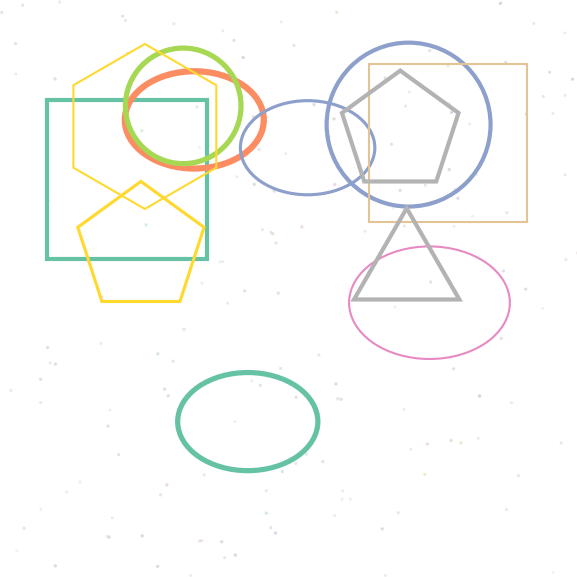[{"shape": "oval", "thickness": 2.5, "radius": 0.61, "center": [0.429, 0.269]}, {"shape": "square", "thickness": 2, "radius": 0.69, "center": [0.22, 0.688]}, {"shape": "oval", "thickness": 3, "radius": 0.6, "center": [0.336, 0.792]}, {"shape": "oval", "thickness": 1.5, "radius": 0.58, "center": [0.533, 0.743]}, {"shape": "circle", "thickness": 2, "radius": 0.71, "center": [0.708, 0.783]}, {"shape": "oval", "thickness": 1, "radius": 0.7, "center": [0.744, 0.475]}, {"shape": "circle", "thickness": 2.5, "radius": 0.5, "center": [0.317, 0.816]}, {"shape": "pentagon", "thickness": 1.5, "radius": 0.57, "center": [0.244, 0.57]}, {"shape": "hexagon", "thickness": 1, "radius": 0.71, "center": [0.251, 0.78]}, {"shape": "square", "thickness": 1, "radius": 0.68, "center": [0.775, 0.751]}, {"shape": "pentagon", "thickness": 2, "radius": 0.53, "center": [0.693, 0.771]}, {"shape": "triangle", "thickness": 2, "radius": 0.53, "center": [0.704, 0.533]}]